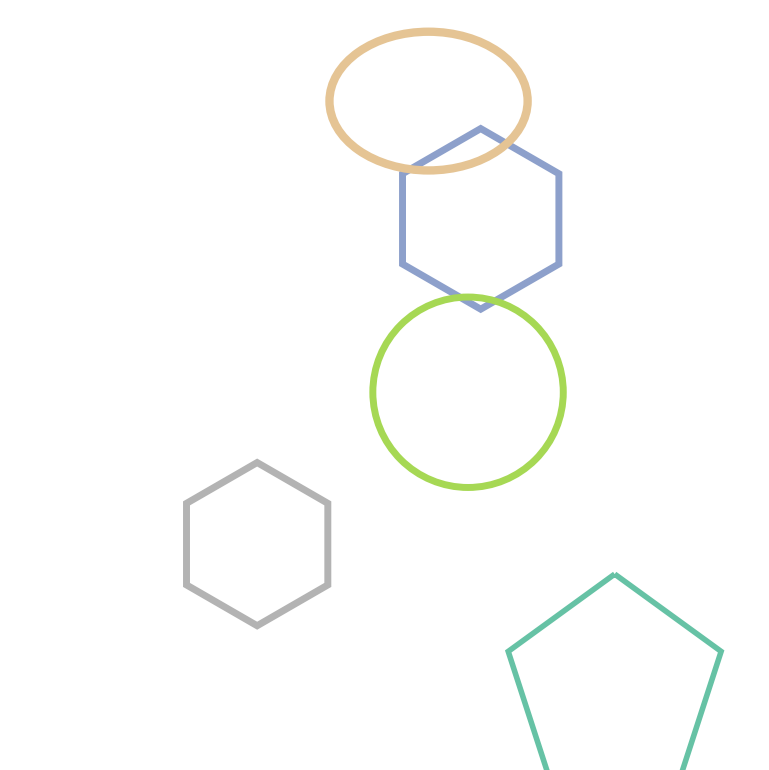[{"shape": "pentagon", "thickness": 2, "radius": 0.73, "center": [0.798, 0.109]}, {"shape": "hexagon", "thickness": 2.5, "radius": 0.59, "center": [0.624, 0.716]}, {"shape": "circle", "thickness": 2.5, "radius": 0.62, "center": [0.608, 0.491]}, {"shape": "oval", "thickness": 3, "radius": 0.64, "center": [0.557, 0.869]}, {"shape": "hexagon", "thickness": 2.5, "radius": 0.53, "center": [0.334, 0.293]}]